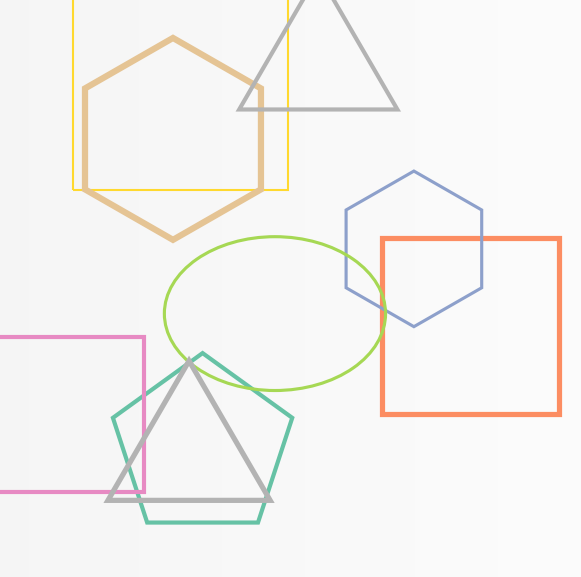[{"shape": "pentagon", "thickness": 2, "radius": 0.81, "center": [0.349, 0.226]}, {"shape": "square", "thickness": 2.5, "radius": 0.76, "center": [0.81, 0.434]}, {"shape": "hexagon", "thickness": 1.5, "radius": 0.67, "center": [0.712, 0.568]}, {"shape": "square", "thickness": 2, "radius": 0.67, "center": [0.114, 0.282]}, {"shape": "oval", "thickness": 1.5, "radius": 0.95, "center": [0.473, 0.456]}, {"shape": "square", "thickness": 1, "radius": 0.92, "center": [0.31, 0.855]}, {"shape": "hexagon", "thickness": 3, "radius": 0.87, "center": [0.298, 0.759]}, {"shape": "triangle", "thickness": 2, "radius": 0.79, "center": [0.548, 0.888]}, {"shape": "triangle", "thickness": 2.5, "radius": 0.81, "center": [0.325, 0.213]}]